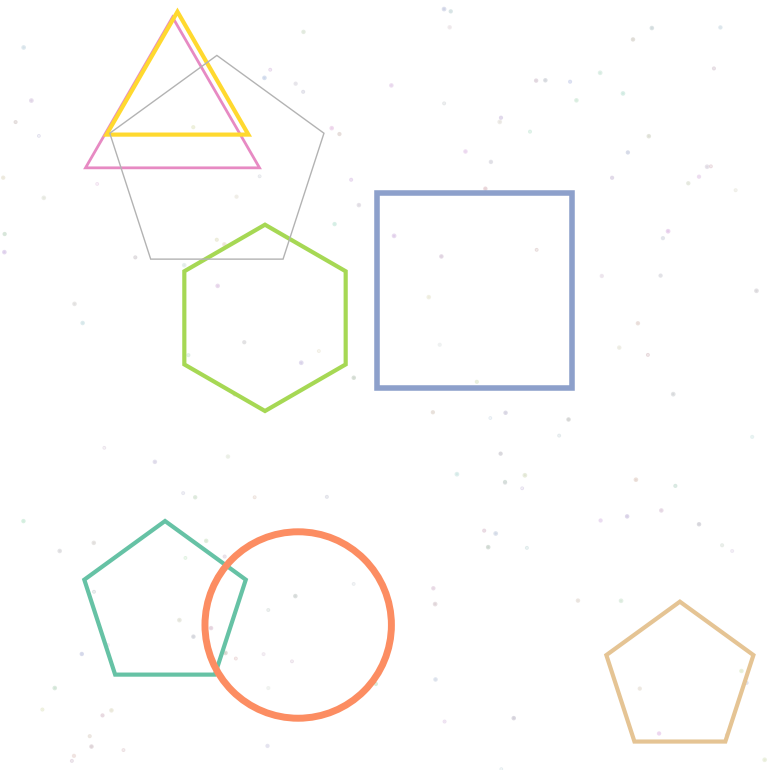[{"shape": "pentagon", "thickness": 1.5, "radius": 0.55, "center": [0.214, 0.213]}, {"shape": "circle", "thickness": 2.5, "radius": 0.61, "center": [0.387, 0.188]}, {"shape": "square", "thickness": 2, "radius": 0.63, "center": [0.616, 0.623]}, {"shape": "triangle", "thickness": 1, "radius": 0.65, "center": [0.224, 0.847]}, {"shape": "hexagon", "thickness": 1.5, "radius": 0.6, "center": [0.344, 0.587]}, {"shape": "triangle", "thickness": 1.5, "radius": 0.53, "center": [0.23, 0.878]}, {"shape": "pentagon", "thickness": 1.5, "radius": 0.5, "center": [0.883, 0.118]}, {"shape": "pentagon", "thickness": 0.5, "radius": 0.73, "center": [0.282, 0.782]}]